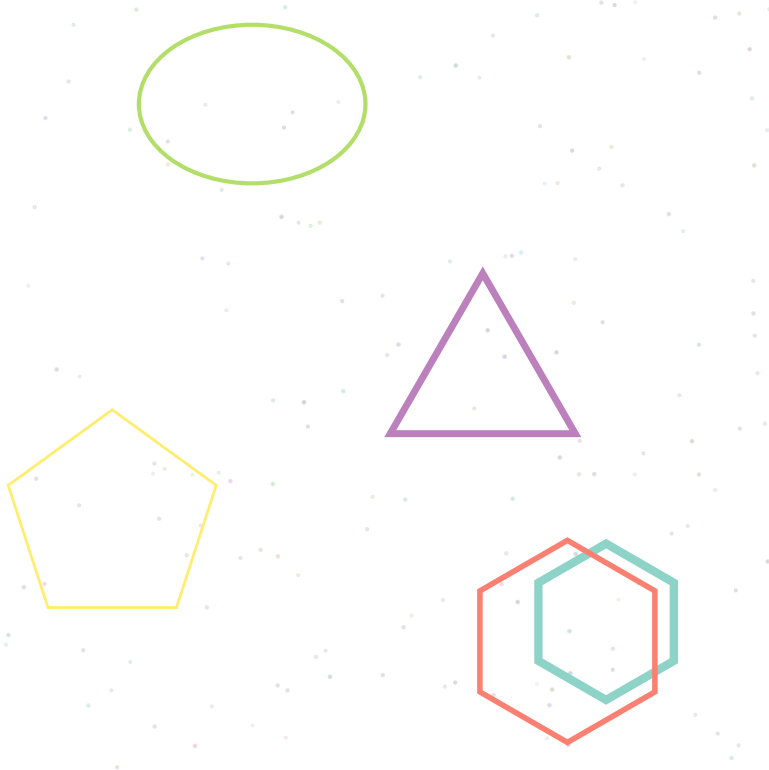[{"shape": "hexagon", "thickness": 3, "radius": 0.51, "center": [0.787, 0.192]}, {"shape": "hexagon", "thickness": 2, "radius": 0.66, "center": [0.737, 0.167]}, {"shape": "oval", "thickness": 1.5, "radius": 0.74, "center": [0.327, 0.865]}, {"shape": "triangle", "thickness": 2.5, "radius": 0.69, "center": [0.627, 0.506]}, {"shape": "pentagon", "thickness": 1, "radius": 0.71, "center": [0.146, 0.326]}]